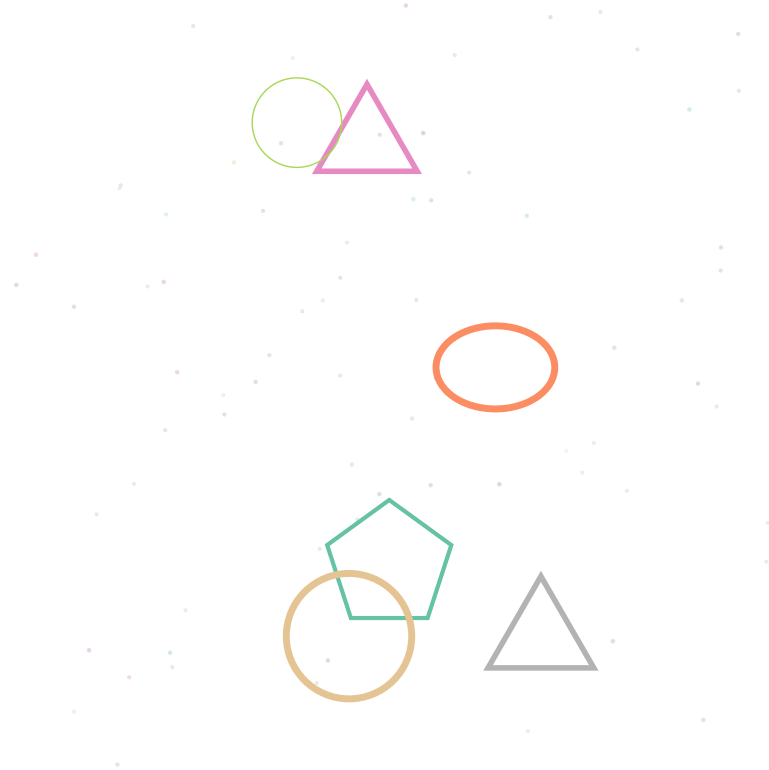[{"shape": "pentagon", "thickness": 1.5, "radius": 0.42, "center": [0.506, 0.266]}, {"shape": "oval", "thickness": 2.5, "radius": 0.39, "center": [0.643, 0.523]}, {"shape": "triangle", "thickness": 2, "radius": 0.38, "center": [0.477, 0.815]}, {"shape": "circle", "thickness": 0.5, "radius": 0.29, "center": [0.386, 0.841]}, {"shape": "circle", "thickness": 2.5, "radius": 0.41, "center": [0.453, 0.174]}, {"shape": "triangle", "thickness": 2, "radius": 0.4, "center": [0.702, 0.172]}]